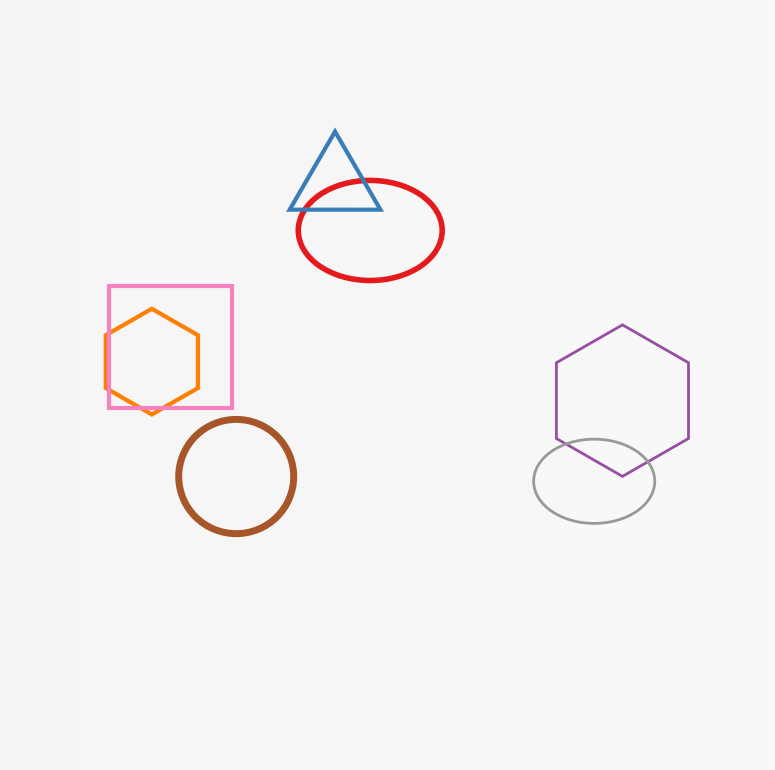[{"shape": "oval", "thickness": 2, "radius": 0.46, "center": [0.478, 0.701]}, {"shape": "triangle", "thickness": 1.5, "radius": 0.34, "center": [0.432, 0.761]}, {"shape": "hexagon", "thickness": 1, "radius": 0.49, "center": [0.803, 0.48]}, {"shape": "hexagon", "thickness": 1.5, "radius": 0.34, "center": [0.196, 0.53]}, {"shape": "circle", "thickness": 2.5, "radius": 0.37, "center": [0.305, 0.381]}, {"shape": "square", "thickness": 1.5, "radius": 0.4, "center": [0.22, 0.549]}, {"shape": "oval", "thickness": 1, "radius": 0.39, "center": [0.767, 0.375]}]